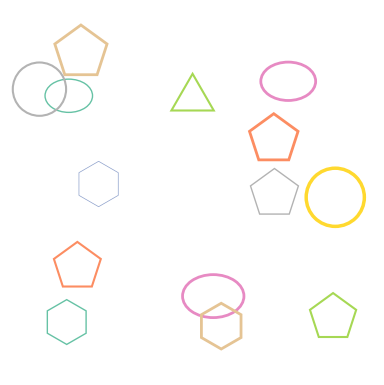[{"shape": "oval", "thickness": 1, "radius": 0.31, "center": [0.179, 0.751]}, {"shape": "hexagon", "thickness": 1, "radius": 0.29, "center": [0.173, 0.164]}, {"shape": "pentagon", "thickness": 2, "radius": 0.33, "center": [0.711, 0.638]}, {"shape": "pentagon", "thickness": 1.5, "radius": 0.32, "center": [0.201, 0.308]}, {"shape": "hexagon", "thickness": 0.5, "radius": 0.29, "center": [0.256, 0.522]}, {"shape": "oval", "thickness": 2, "radius": 0.36, "center": [0.749, 0.789]}, {"shape": "oval", "thickness": 2, "radius": 0.4, "center": [0.554, 0.231]}, {"shape": "pentagon", "thickness": 1.5, "radius": 0.32, "center": [0.865, 0.176]}, {"shape": "triangle", "thickness": 1.5, "radius": 0.32, "center": [0.5, 0.745]}, {"shape": "circle", "thickness": 2.5, "radius": 0.38, "center": [0.871, 0.488]}, {"shape": "hexagon", "thickness": 2, "radius": 0.3, "center": [0.575, 0.153]}, {"shape": "pentagon", "thickness": 2, "radius": 0.36, "center": [0.21, 0.864]}, {"shape": "pentagon", "thickness": 1, "radius": 0.33, "center": [0.713, 0.497]}, {"shape": "circle", "thickness": 1.5, "radius": 0.35, "center": [0.102, 0.768]}]